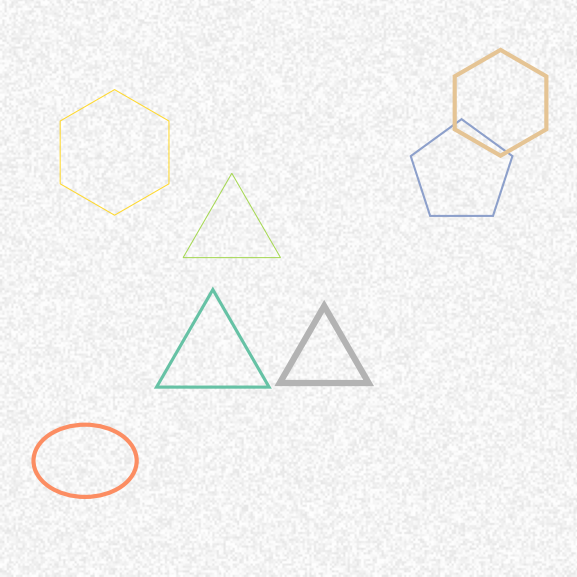[{"shape": "triangle", "thickness": 1.5, "radius": 0.56, "center": [0.369, 0.385]}, {"shape": "oval", "thickness": 2, "radius": 0.45, "center": [0.147, 0.201]}, {"shape": "pentagon", "thickness": 1, "radius": 0.46, "center": [0.799, 0.7]}, {"shape": "triangle", "thickness": 0.5, "radius": 0.49, "center": [0.401, 0.602]}, {"shape": "hexagon", "thickness": 0.5, "radius": 0.54, "center": [0.198, 0.735]}, {"shape": "hexagon", "thickness": 2, "radius": 0.46, "center": [0.867, 0.821]}, {"shape": "triangle", "thickness": 3, "radius": 0.44, "center": [0.561, 0.38]}]